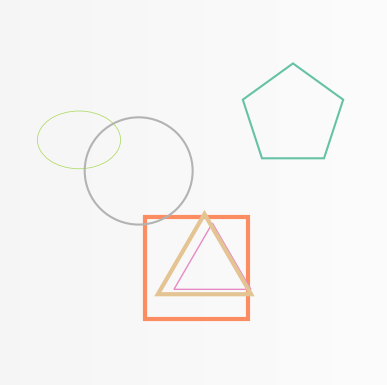[{"shape": "pentagon", "thickness": 1.5, "radius": 0.68, "center": [0.756, 0.699]}, {"shape": "square", "thickness": 3, "radius": 0.66, "center": [0.507, 0.304]}, {"shape": "triangle", "thickness": 1, "radius": 0.57, "center": [0.548, 0.306]}, {"shape": "oval", "thickness": 0.5, "radius": 0.54, "center": [0.204, 0.637]}, {"shape": "triangle", "thickness": 3, "radius": 0.69, "center": [0.528, 0.305]}, {"shape": "circle", "thickness": 1.5, "radius": 0.7, "center": [0.358, 0.556]}]